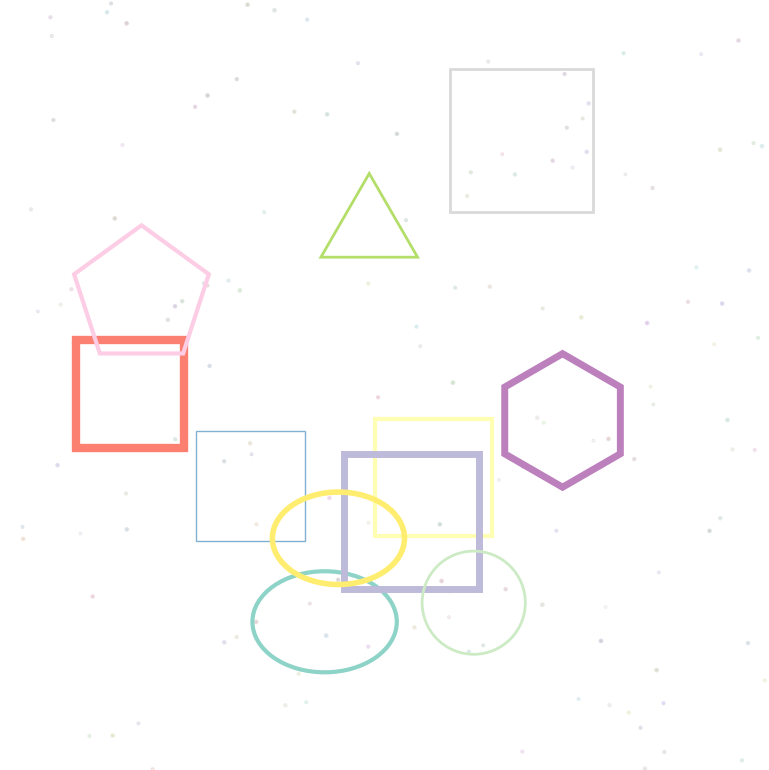[{"shape": "oval", "thickness": 1.5, "radius": 0.47, "center": [0.422, 0.192]}, {"shape": "square", "thickness": 1.5, "radius": 0.38, "center": [0.563, 0.38]}, {"shape": "square", "thickness": 2.5, "radius": 0.44, "center": [0.534, 0.323]}, {"shape": "square", "thickness": 3, "radius": 0.35, "center": [0.169, 0.488]}, {"shape": "square", "thickness": 0.5, "radius": 0.35, "center": [0.326, 0.369]}, {"shape": "triangle", "thickness": 1, "radius": 0.36, "center": [0.48, 0.702]}, {"shape": "pentagon", "thickness": 1.5, "radius": 0.46, "center": [0.184, 0.615]}, {"shape": "square", "thickness": 1, "radius": 0.46, "center": [0.678, 0.818]}, {"shape": "hexagon", "thickness": 2.5, "radius": 0.43, "center": [0.731, 0.454]}, {"shape": "circle", "thickness": 1, "radius": 0.34, "center": [0.615, 0.217]}, {"shape": "oval", "thickness": 2, "radius": 0.43, "center": [0.44, 0.301]}]